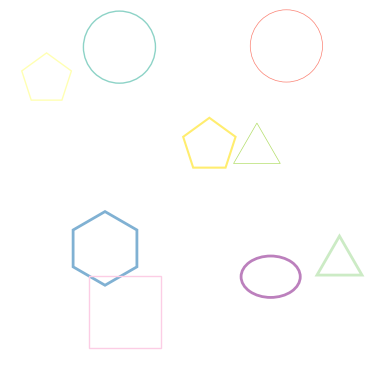[{"shape": "circle", "thickness": 1, "radius": 0.47, "center": [0.31, 0.878]}, {"shape": "pentagon", "thickness": 1, "radius": 0.34, "center": [0.121, 0.795]}, {"shape": "circle", "thickness": 0.5, "radius": 0.47, "center": [0.744, 0.881]}, {"shape": "hexagon", "thickness": 2, "radius": 0.48, "center": [0.273, 0.355]}, {"shape": "triangle", "thickness": 0.5, "radius": 0.35, "center": [0.667, 0.61]}, {"shape": "square", "thickness": 1, "radius": 0.47, "center": [0.325, 0.19]}, {"shape": "oval", "thickness": 2, "radius": 0.38, "center": [0.703, 0.281]}, {"shape": "triangle", "thickness": 2, "radius": 0.34, "center": [0.882, 0.319]}, {"shape": "pentagon", "thickness": 1.5, "radius": 0.36, "center": [0.544, 0.622]}]